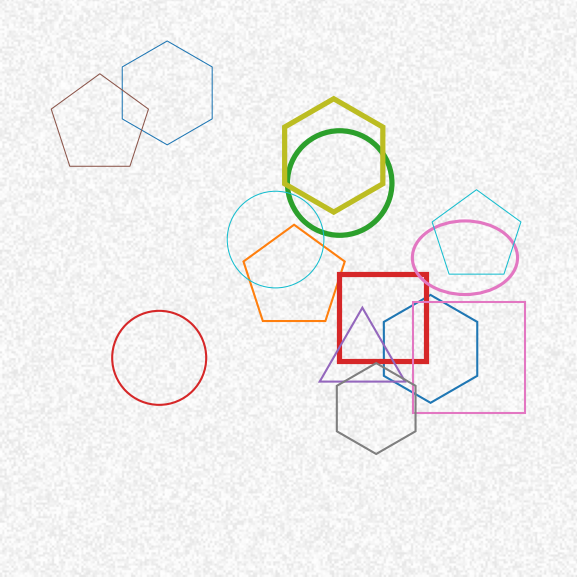[{"shape": "hexagon", "thickness": 0.5, "radius": 0.45, "center": [0.29, 0.838]}, {"shape": "hexagon", "thickness": 1, "radius": 0.47, "center": [0.746, 0.395]}, {"shape": "pentagon", "thickness": 1, "radius": 0.46, "center": [0.509, 0.518]}, {"shape": "circle", "thickness": 2.5, "radius": 0.45, "center": [0.588, 0.682]}, {"shape": "circle", "thickness": 1, "radius": 0.41, "center": [0.276, 0.379]}, {"shape": "square", "thickness": 2.5, "radius": 0.38, "center": [0.662, 0.449]}, {"shape": "triangle", "thickness": 1, "radius": 0.43, "center": [0.627, 0.381]}, {"shape": "pentagon", "thickness": 0.5, "radius": 0.44, "center": [0.173, 0.783]}, {"shape": "oval", "thickness": 1.5, "radius": 0.46, "center": [0.805, 0.553]}, {"shape": "square", "thickness": 1, "radius": 0.48, "center": [0.813, 0.38]}, {"shape": "hexagon", "thickness": 1, "radius": 0.39, "center": [0.651, 0.292]}, {"shape": "hexagon", "thickness": 2.5, "radius": 0.49, "center": [0.578, 0.73]}, {"shape": "pentagon", "thickness": 0.5, "radius": 0.4, "center": [0.825, 0.59]}, {"shape": "circle", "thickness": 0.5, "radius": 0.42, "center": [0.477, 0.584]}]